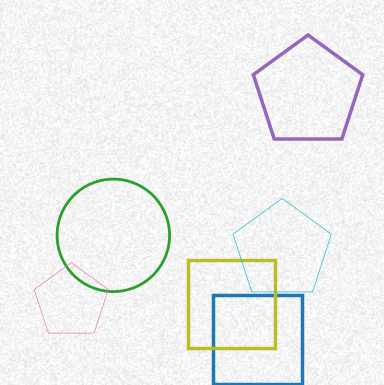[{"shape": "square", "thickness": 2.5, "radius": 0.58, "center": [0.669, 0.117]}, {"shape": "circle", "thickness": 2, "radius": 0.73, "center": [0.294, 0.389]}, {"shape": "pentagon", "thickness": 2.5, "radius": 0.75, "center": [0.8, 0.76]}, {"shape": "pentagon", "thickness": 0.5, "radius": 0.51, "center": [0.185, 0.217]}, {"shape": "square", "thickness": 2.5, "radius": 0.57, "center": [0.602, 0.211]}, {"shape": "pentagon", "thickness": 0.5, "radius": 0.67, "center": [0.733, 0.35]}]